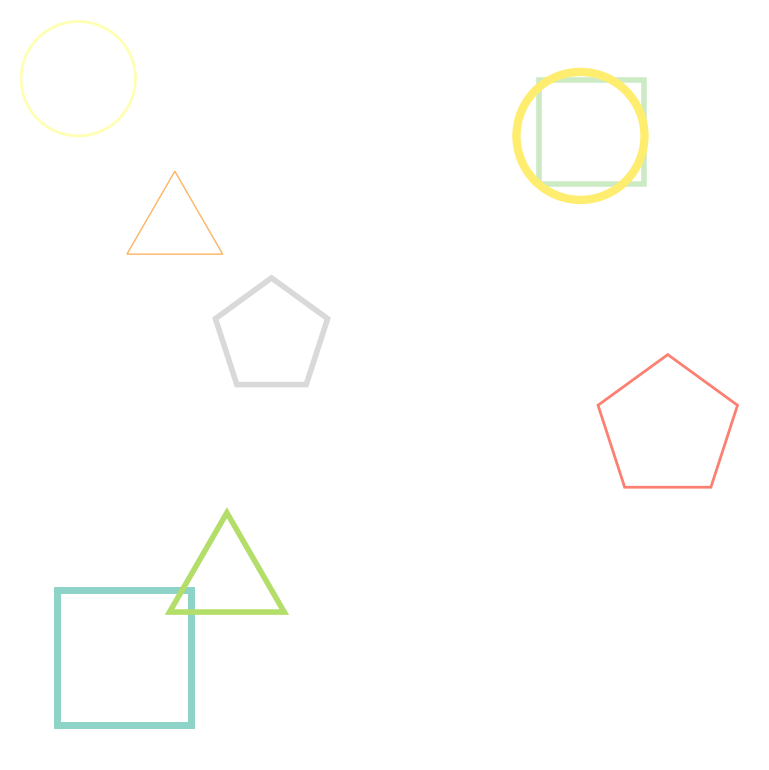[{"shape": "square", "thickness": 2.5, "radius": 0.44, "center": [0.161, 0.146]}, {"shape": "circle", "thickness": 1, "radius": 0.37, "center": [0.102, 0.898]}, {"shape": "pentagon", "thickness": 1, "radius": 0.48, "center": [0.867, 0.444]}, {"shape": "triangle", "thickness": 0.5, "radius": 0.36, "center": [0.227, 0.706]}, {"shape": "triangle", "thickness": 2, "radius": 0.43, "center": [0.295, 0.248]}, {"shape": "pentagon", "thickness": 2, "radius": 0.38, "center": [0.353, 0.562]}, {"shape": "square", "thickness": 2, "radius": 0.34, "center": [0.768, 0.829]}, {"shape": "circle", "thickness": 3, "radius": 0.42, "center": [0.754, 0.823]}]